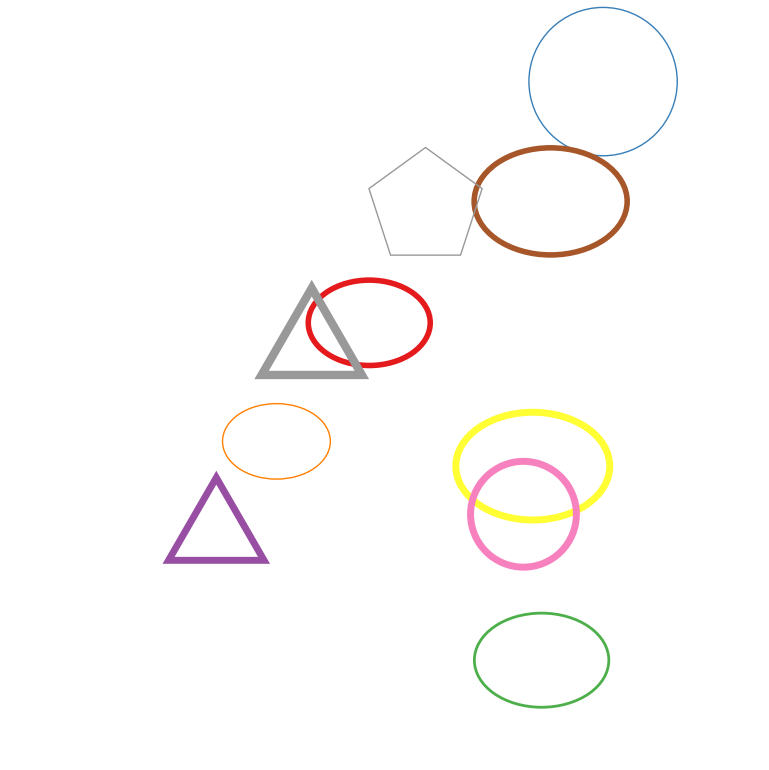[{"shape": "oval", "thickness": 2, "radius": 0.4, "center": [0.48, 0.581]}, {"shape": "circle", "thickness": 0.5, "radius": 0.48, "center": [0.783, 0.894]}, {"shape": "oval", "thickness": 1, "radius": 0.44, "center": [0.703, 0.143]}, {"shape": "triangle", "thickness": 2.5, "radius": 0.36, "center": [0.281, 0.308]}, {"shape": "oval", "thickness": 0.5, "radius": 0.35, "center": [0.359, 0.427]}, {"shape": "oval", "thickness": 2.5, "radius": 0.5, "center": [0.692, 0.395]}, {"shape": "oval", "thickness": 2, "radius": 0.5, "center": [0.715, 0.738]}, {"shape": "circle", "thickness": 2.5, "radius": 0.34, "center": [0.68, 0.332]}, {"shape": "pentagon", "thickness": 0.5, "radius": 0.39, "center": [0.553, 0.731]}, {"shape": "triangle", "thickness": 3, "radius": 0.38, "center": [0.405, 0.551]}]